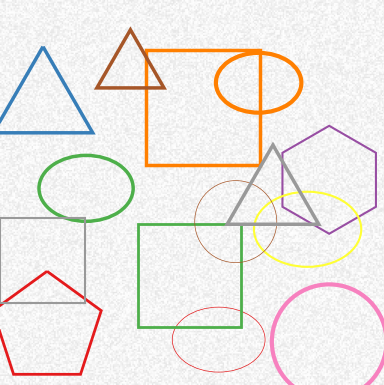[{"shape": "pentagon", "thickness": 2, "radius": 0.74, "center": [0.122, 0.147]}, {"shape": "oval", "thickness": 0.5, "radius": 0.6, "center": [0.568, 0.118]}, {"shape": "triangle", "thickness": 2.5, "radius": 0.75, "center": [0.112, 0.73]}, {"shape": "square", "thickness": 2, "radius": 0.67, "center": [0.493, 0.285]}, {"shape": "oval", "thickness": 2.5, "radius": 0.61, "center": [0.224, 0.511]}, {"shape": "hexagon", "thickness": 1.5, "radius": 0.7, "center": [0.855, 0.533]}, {"shape": "square", "thickness": 2.5, "radius": 0.75, "center": [0.527, 0.721]}, {"shape": "oval", "thickness": 3, "radius": 0.55, "center": [0.672, 0.785]}, {"shape": "oval", "thickness": 1.5, "radius": 0.7, "center": [0.799, 0.404]}, {"shape": "circle", "thickness": 0.5, "radius": 0.53, "center": [0.612, 0.424]}, {"shape": "triangle", "thickness": 2.5, "radius": 0.5, "center": [0.339, 0.822]}, {"shape": "circle", "thickness": 3, "radius": 0.74, "center": [0.855, 0.112]}, {"shape": "square", "thickness": 1.5, "radius": 0.55, "center": [0.11, 0.324]}, {"shape": "triangle", "thickness": 2.5, "radius": 0.69, "center": [0.709, 0.486]}]